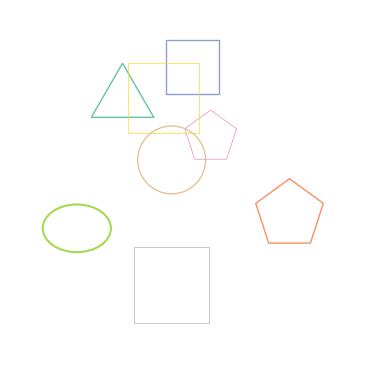[{"shape": "triangle", "thickness": 1, "radius": 0.47, "center": [0.318, 0.742]}, {"shape": "pentagon", "thickness": 1, "radius": 0.46, "center": [0.752, 0.443]}, {"shape": "square", "thickness": 1, "radius": 0.35, "center": [0.5, 0.827]}, {"shape": "pentagon", "thickness": 0.5, "radius": 0.35, "center": [0.547, 0.644]}, {"shape": "oval", "thickness": 1.5, "radius": 0.44, "center": [0.2, 0.407]}, {"shape": "square", "thickness": 0.5, "radius": 0.46, "center": [0.424, 0.746]}, {"shape": "circle", "thickness": 1, "radius": 0.44, "center": [0.446, 0.585]}, {"shape": "square", "thickness": 0.5, "radius": 0.49, "center": [0.446, 0.259]}]